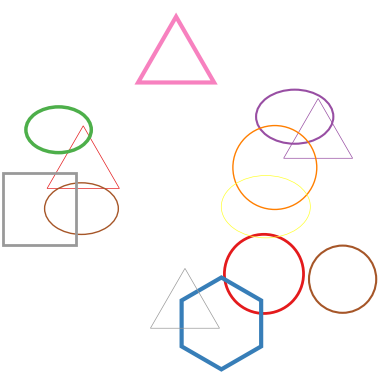[{"shape": "triangle", "thickness": 0.5, "radius": 0.54, "center": [0.216, 0.565]}, {"shape": "circle", "thickness": 2, "radius": 0.51, "center": [0.686, 0.289]}, {"shape": "hexagon", "thickness": 3, "radius": 0.6, "center": [0.575, 0.16]}, {"shape": "oval", "thickness": 2.5, "radius": 0.42, "center": [0.152, 0.663]}, {"shape": "oval", "thickness": 1.5, "radius": 0.5, "center": [0.765, 0.697]}, {"shape": "triangle", "thickness": 0.5, "radius": 0.52, "center": [0.826, 0.641]}, {"shape": "circle", "thickness": 1, "radius": 0.54, "center": [0.714, 0.565]}, {"shape": "oval", "thickness": 0.5, "radius": 0.58, "center": [0.69, 0.463]}, {"shape": "oval", "thickness": 1, "radius": 0.48, "center": [0.212, 0.458]}, {"shape": "circle", "thickness": 1.5, "radius": 0.44, "center": [0.89, 0.275]}, {"shape": "triangle", "thickness": 3, "radius": 0.57, "center": [0.457, 0.843]}, {"shape": "triangle", "thickness": 0.5, "radius": 0.52, "center": [0.48, 0.199]}, {"shape": "square", "thickness": 2, "radius": 0.47, "center": [0.103, 0.457]}]